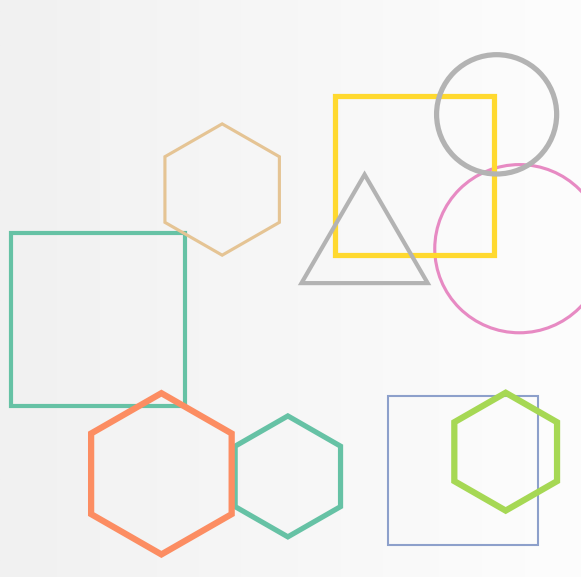[{"shape": "hexagon", "thickness": 2.5, "radius": 0.52, "center": [0.495, 0.174]}, {"shape": "square", "thickness": 2, "radius": 0.75, "center": [0.169, 0.446]}, {"shape": "hexagon", "thickness": 3, "radius": 0.7, "center": [0.278, 0.179]}, {"shape": "square", "thickness": 1, "radius": 0.65, "center": [0.796, 0.185]}, {"shape": "circle", "thickness": 1.5, "radius": 0.73, "center": [0.894, 0.569]}, {"shape": "hexagon", "thickness": 3, "radius": 0.51, "center": [0.87, 0.217]}, {"shape": "square", "thickness": 2.5, "radius": 0.69, "center": [0.713, 0.695]}, {"shape": "hexagon", "thickness": 1.5, "radius": 0.57, "center": [0.382, 0.671]}, {"shape": "circle", "thickness": 2.5, "radius": 0.52, "center": [0.854, 0.801]}, {"shape": "triangle", "thickness": 2, "radius": 0.63, "center": [0.627, 0.572]}]